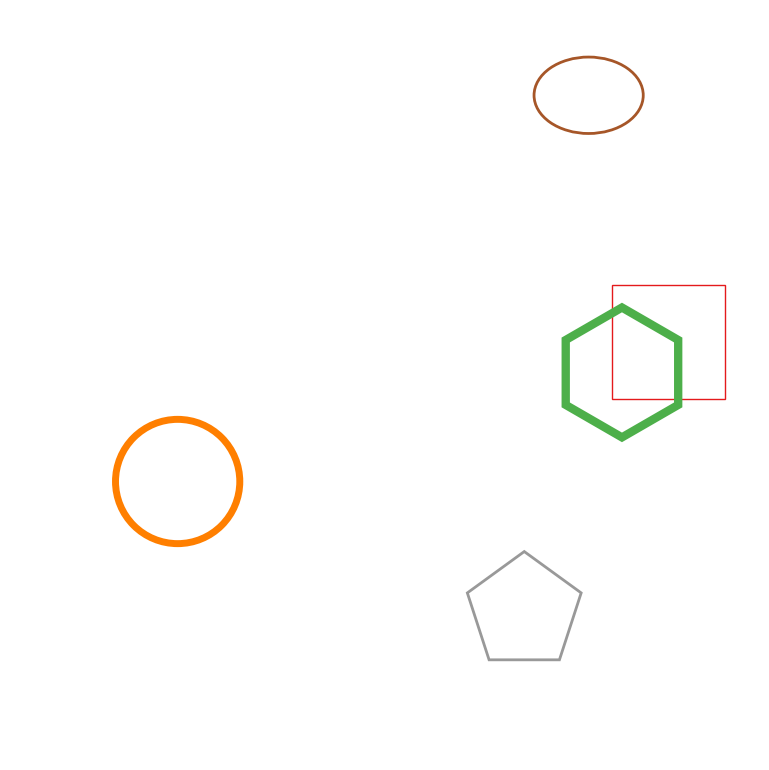[{"shape": "square", "thickness": 0.5, "radius": 0.37, "center": [0.868, 0.556]}, {"shape": "hexagon", "thickness": 3, "radius": 0.42, "center": [0.808, 0.516]}, {"shape": "circle", "thickness": 2.5, "radius": 0.4, "center": [0.231, 0.375]}, {"shape": "oval", "thickness": 1, "radius": 0.35, "center": [0.764, 0.876]}, {"shape": "pentagon", "thickness": 1, "radius": 0.39, "center": [0.681, 0.206]}]